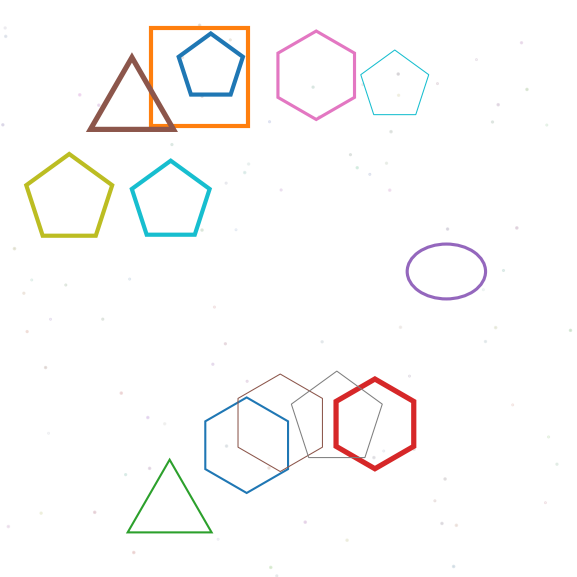[{"shape": "pentagon", "thickness": 2, "radius": 0.29, "center": [0.365, 0.883]}, {"shape": "hexagon", "thickness": 1, "radius": 0.41, "center": [0.427, 0.228]}, {"shape": "square", "thickness": 2, "radius": 0.42, "center": [0.346, 0.866]}, {"shape": "triangle", "thickness": 1, "radius": 0.42, "center": [0.294, 0.119]}, {"shape": "hexagon", "thickness": 2.5, "radius": 0.39, "center": [0.649, 0.265]}, {"shape": "oval", "thickness": 1.5, "radius": 0.34, "center": [0.773, 0.529]}, {"shape": "hexagon", "thickness": 0.5, "radius": 0.42, "center": [0.485, 0.267]}, {"shape": "triangle", "thickness": 2.5, "radius": 0.42, "center": [0.228, 0.817]}, {"shape": "hexagon", "thickness": 1.5, "radius": 0.38, "center": [0.548, 0.869]}, {"shape": "pentagon", "thickness": 0.5, "radius": 0.41, "center": [0.583, 0.274]}, {"shape": "pentagon", "thickness": 2, "radius": 0.39, "center": [0.12, 0.654]}, {"shape": "pentagon", "thickness": 2, "radius": 0.35, "center": [0.296, 0.65]}, {"shape": "pentagon", "thickness": 0.5, "radius": 0.31, "center": [0.684, 0.851]}]